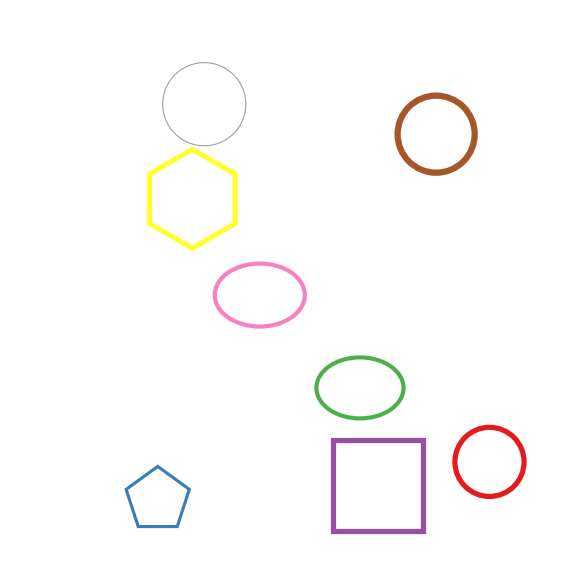[{"shape": "circle", "thickness": 2.5, "radius": 0.3, "center": [0.848, 0.199]}, {"shape": "pentagon", "thickness": 1.5, "radius": 0.29, "center": [0.273, 0.134]}, {"shape": "oval", "thickness": 2, "radius": 0.38, "center": [0.623, 0.327]}, {"shape": "square", "thickness": 2.5, "radius": 0.39, "center": [0.654, 0.158]}, {"shape": "hexagon", "thickness": 2.5, "radius": 0.43, "center": [0.333, 0.655]}, {"shape": "circle", "thickness": 3, "radius": 0.33, "center": [0.755, 0.767]}, {"shape": "oval", "thickness": 2, "radius": 0.39, "center": [0.45, 0.488]}, {"shape": "circle", "thickness": 0.5, "radius": 0.36, "center": [0.354, 0.819]}]